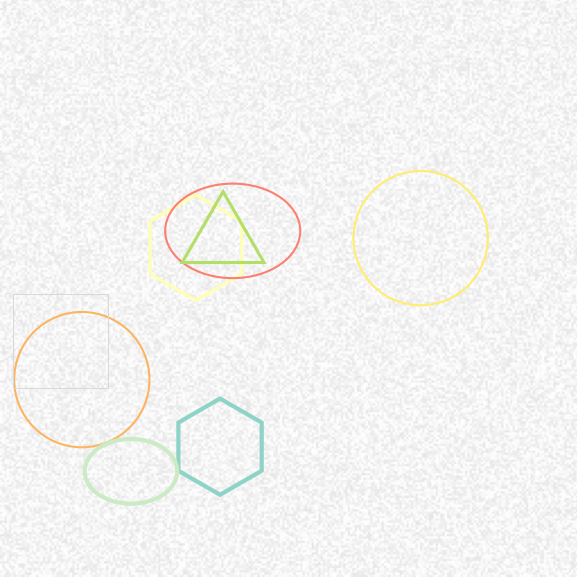[{"shape": "hexagon", "thickness": 2, "radius": 0.42, "center": [0.381, 0.226]}, {"shape": "hexagon", "thickness": 1.5, "radius": 0.46, "center": [0.339, 0.57]}, {"shape": "oval", "thickness": 1, "radius": 0.58, "center": [0.403, 0.599]}, {"shape": "circle", "thickness": 1, "radius": 0.59, "center": [0.142, 0.342]}, {"shape": "triangle", "thickness": 1.5, "radius": 0.41, "center": [0.386, 0.585]}, {"shape": "square", "thickness": 0.5, "radius": 0.41, "center": [0.105, 0.409]}, {"shape": "oval", "thickness": 2, "radius": 0.4, "center": [0.227, 0.183]}, {"shape": "circle", "thickness": 1, "radius": 0.58, "center": [0.728, 0.587]}]